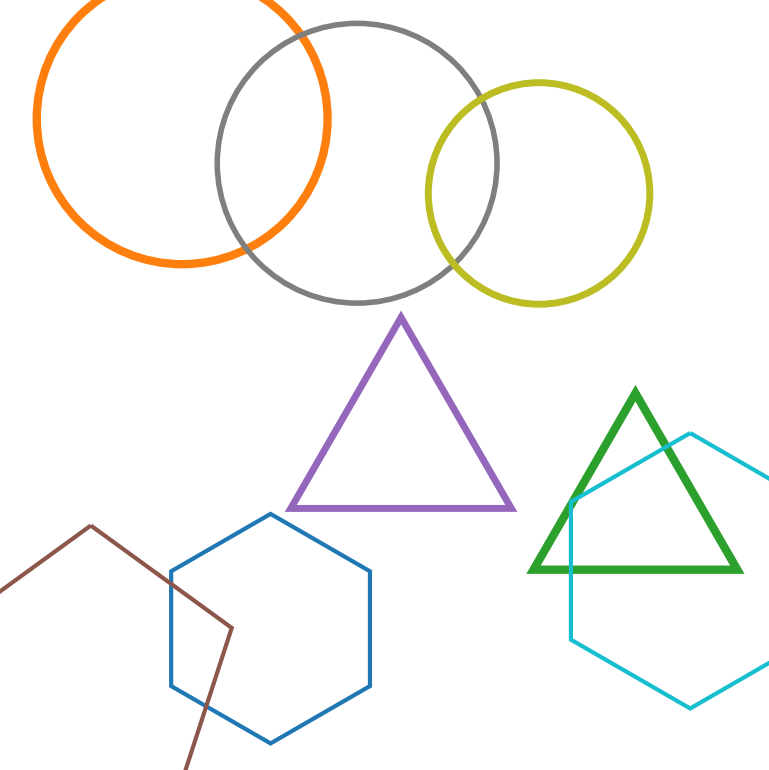[{"shape": "hexagon", "thickness": 1.5, "radius": 0.75, "center": [0.351, 0.184]}, {"shape": "circle", "thickness": 3, "radius": 0.94, "center": [0.237, 0.846]}, {"shape": "triangle", "thickness": 3, "radius": 0.76, "center": [0.825, 0.337]}, {"shape": "triangle", "thickness": 2.5, "radius": 0.83, "center": [0.521, 0.422]}, {"shape": "pentagon", "thickness": 1.5, "radius": 0.96, "center": [0.118, 0.125]}, {"shape": "circle", "thickness": 2, "radius": 0.91, "center": [0.464, 0.788]}, {"shape": "circle", "thickness": 2.5, "radius": 0.72, "center": [0.7, 0.749]}, {"shape": "hexagon", "thickness": 1.5, "radius": 0.89, "center": [0.896, 0.259]}]